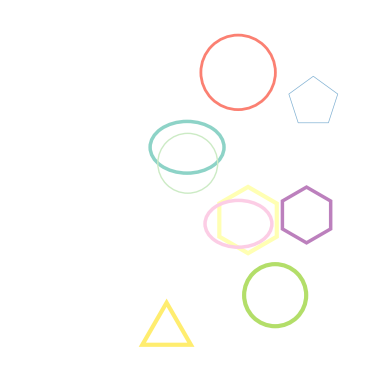[{"shape": "oval", "thickness": 2.5, "radius": 0.48, "center": [0.486, 0.617]}, {"shape": "hexagon", "thickness": 3, "radius": 0.43, "center": [0.644, 0.428]}, {"shape": "circle", "thickness": 2, "radius": 0.48, "center": [0.619, 0.812]}, {"shape": "pentagon", "thickness": 0.5, "radius": 0.33, "center": [0.814, 0.735]}, {"shape": "circle", "thickness": 3, "radius": 0.4, "center": [0.715, 0.233]}, {"shape": "oval", "thickness": 2.5, "radius": 0.43, "center": [0.619, 0.419]}, {"shape": "hexagon", "thickness": 2.5, "radius": 0.36, "center": [0.796, 0.442]}, {"shape": "circle", "thickness": 1, "radius": 0.39, "center": [0.488, 0.576]}, {"shape": "triangle", "thickness": 3, "radius": 0.36, "center": [0.433, 0.141]}]